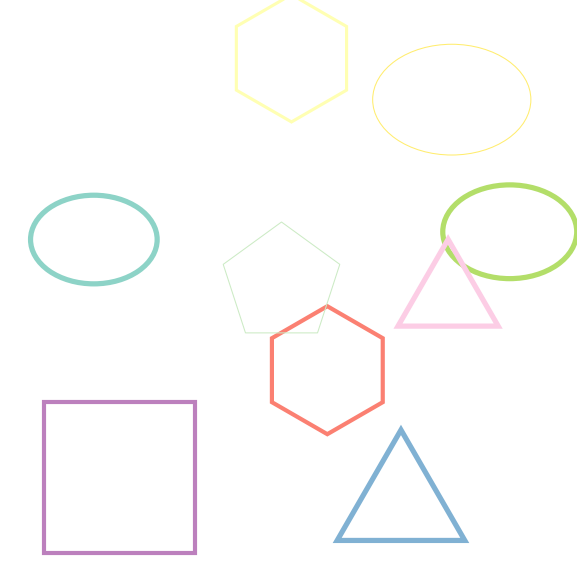[{"shape": "oval", "thickness": 2.5, "radius": 0.55, "center": [0.163, 0.584]}, {"shape": "hexagon", "thickness": 1.5, "radius": 0.55, "center": [0.505, 0.898]}, {"shape": "hexagon", "thickness": 2, "radius": 0.55, "center": [0.567, 0.358]}, {"shape": "triangle", "thickness": 2.5, "radius": 0.64, "center": [0.694, 0.127]}, {"shape": "oval", "thickness": 2.5, "radius": 0.58, "center": [0.883, 0.598]}, {"shape": "triangle", "thickness": 2.5, "radius": 0.5, "center": [0.776, 0.485]}, {"shape": "square", "thickness": 2, "radius": 0.65, "center": [0.207, 0.173]}, {"shape": "pentagon", "thickness": 0.5, "radius": 0.53, "center": [0.487, 0.509]}, {"shape": "oval", "thickness": 0.5, "radius": 0.68, "center": [0.782, 0.827]}]